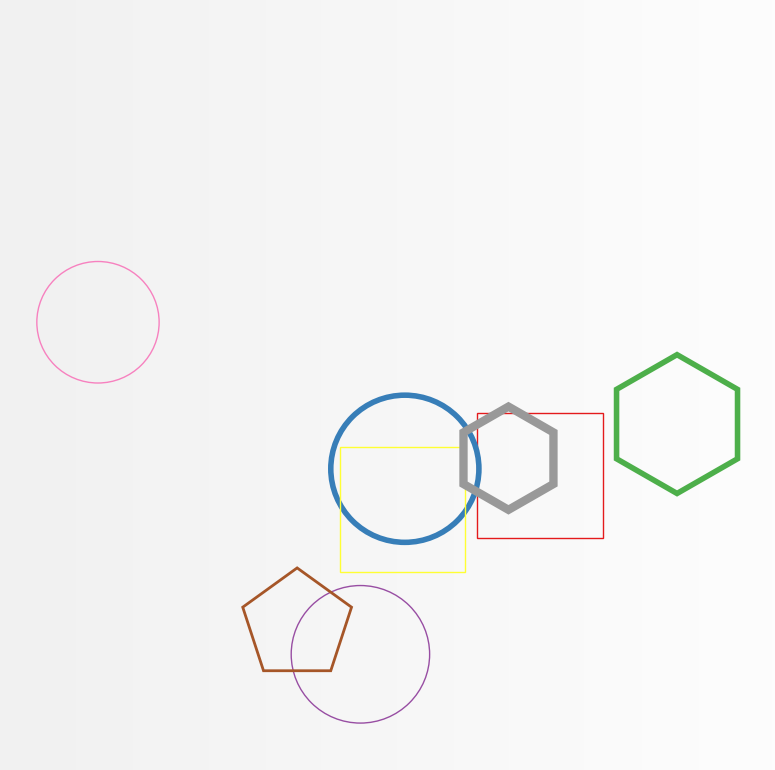[{"shape": "square", "thickness": 0.5, "radius": 0.41, "center": [0.697, 0.382]}, {"shape": "circle", "thickness": 2, "radius": 0.48, "center": [0.522, 0.391]}, {"shape": "hexagon", "thickness": 2, "radius": 0.45, "center": [0.874, 0.449]}, {"shape": "circle", "thickness": 0.5, "radius": 0.45, "center": [0.465, 0.15]}, {"shape": "square", "thickness": 0.5, "radius": 0.4, "center": [0.519, 0.338]}, {"shape": "pentagon", "thickness": 1, "radius": 0.37, "center": [0.383, 0.189]}, {"shape": "circle", "thickness": 0.5, "radius": 0.39, "center": [0.126, 0.581]}, {"shape": "hexagon", "thickness": 3, "radius": 0.34, "center": [0.656, 0.405]}]